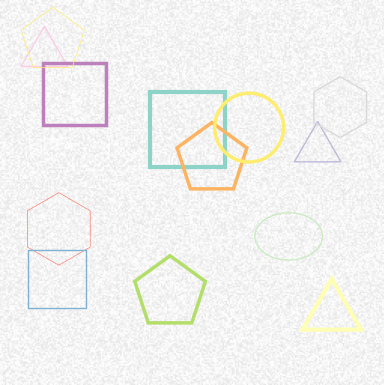[{"shape": "square", "thickness": 3, "radius": 0.49, "center": [0.486, 0.663]}, {"shape": "triangle", "thickness": 3, "radius": 0.44, "center": [0.862, 0.188]}, {"shape": "triangle", "thickness": 1, "radius": 0.35, "center": [0.825, 0.615]}, {"shape": "hexagon", "thickness": 0.5, "radius": 0.47, "center": [0.153, 0.405]}, {"shape": "square", "thickness": 1, "radius": 0.38, "center": [0.149, 0.274]}, {"shape": "pentagon", "thickness": 2.5, "radius": 0.48, "center": [0.55, 0.587]}, {"shape": "pentagon", "thickness": 2.5, "radius": 0.48, "center": [0.442, 0.239]}, {"shape": "triangle", "thickness": 1, "radius": 0.35, "center": [0.115, 0.862]}, {"shape": "hexagon", "thickness": 1, "radius": 0.4, "center": [0.884, 0.722]}, {"shape": "square", "thickness": 2.5, "radius": 0.4, "center": [0.193, 0.756]}, {"shape": "oval", "thickness": 1, "radius": 0.44, "center": [0.75, 0.386]}, {"shape": "circle", "thickness": 2.5, "radius": 0.45, "center": [0.647, 0.669]}, {"shape": "pentagon", "thickness": 0.5, "radius": 0.43, "center": [0.137, 0.895]}]